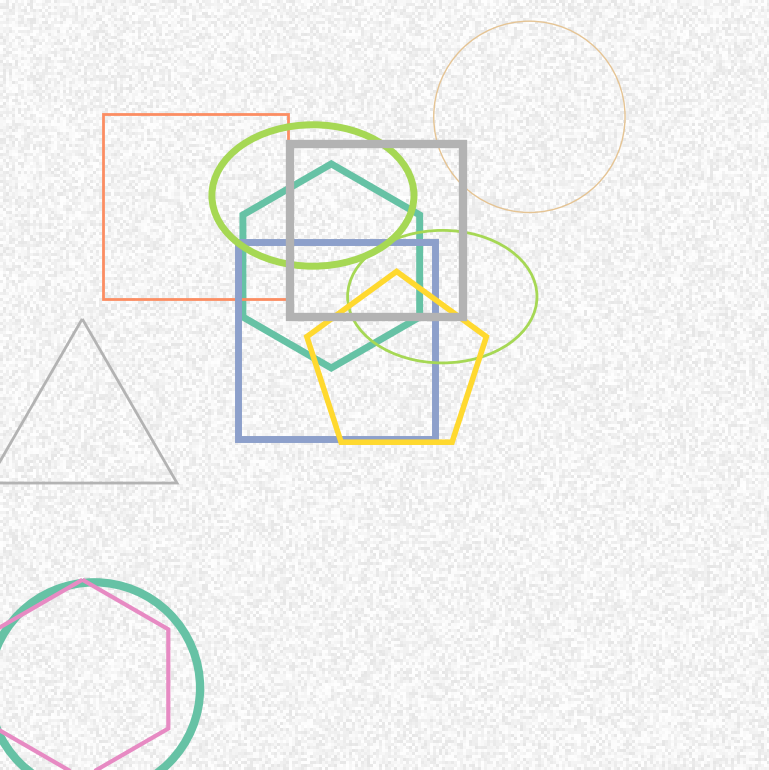[{"shape": "hexagon", "thickness": 2.5, "radius": 0.66, "center": [0.43, 0.655]}, {"shape": "circle", "thickness": 3, "radius": 0.69, "center": [0.123, 0.106]}, {"shape": "square", "thickness": 1, "radius": 0.6, "center": [0.254, 0.731]}, {"shape": "square", "thickness": 2.5, "radius": 0.64, "center": [0.437, 0.558]}, {"shape": "hexagon", "thickness": 1.5, "radius": 0.64, "center": [0.107, 0.118]}, {"shape": "oval", "thickness": 2.5, "radius": 0.66, "center": [0.406, 0.746]}, {"shape": "oval", "thickness": 1, "radius": 0.61, "center": [0.574, 0.615]}, {"shape": "pentagon", "thickness": 2, "radius": 0.61, "center": [0.515, 0.525]}, {"shape": "circle", "thickness": 0.5, "radius": 0.62, "center": [0.688, 0.848]}, {"shape": "square", "thickness": 3, "radius": 0.56, "center": [0.489, 0.701]}, {"shape": "triangle", "thickness": 1, "radius": 0.71, "center": [0.107, 0.444]}]